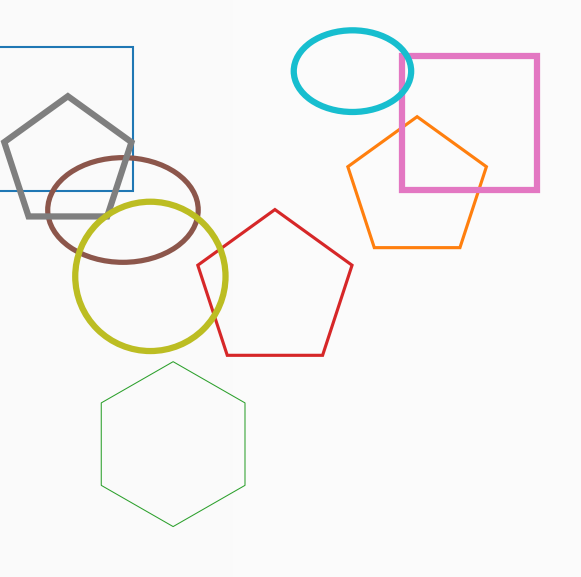[{"shape": "square", "thickness": 1, "radius": 0.62, "center": [0.104, 0.793]}, {"shape": "pentagon", "thickness": 1.5, "radius": 0.63, "center": [0.718, 0.672]}, {"shape": "hexagon", "thickness": 0.5, "radius": 0.71, "center": [0.298, 0.23]}, {"shape": "pentagon", "thickness": 1.5, "radius": 0.7, "center": [0.473, 0.497]}, {"shape": "oval", "thickness": 2.5, "radius": 0.65, "center": [0.212, 0.636]}, {"shape": "square", "thickness": 3, "radius": 0.58, "center": [0.808, 0.787]}, {"shape": "pentagon", "thickness": 3, "radius": 0.58, "center": [0.117, 0.717]}, {"shape": "circle", "thickness": 3, "radius": 0.65, "center": [0.259, 0.521]}, {"shape": "oval", "thickness": 3, "radius": 0.5, "center": [0.606, 0.876]}]